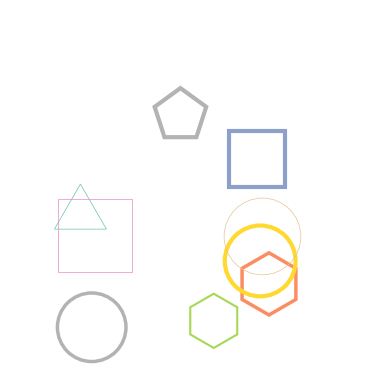[{"shape": "triangle", "thickness": 0.5, "radius": 0.39, "center": [0.209, 0.444]}, {"shape": "hexagon", "thickness": 2.5, "radius": 0.4, "center": [0.699, 0.263]}, {"shape": "square", "thickness": 3, "radius": 0.37, "center": [0.668, 0.587]}, {"shape": "square", "thickness": 0.5, "radius": 0.48, "center": [0.246, 0.388]}, {"shape": "hexagon", "thickness": 1.5, "radius": 0.35, "center": [0.555, 0.167]}, {"shape": "circle", "thickness": 3, "radius": 0.46, "center": [0.676, 0.322]}, {"shape": "circle", "thickness": 0.5, "radius": 0.5, "center": [0.682, 0.386]}, {"shape": "circle", "thickness": 2.5, "radius": 0.45, "center": [0.238, 0.15]}, {"shape": "pentagon", "thickness": 3, "radius": 0.35, "center": [0.469, 0.701]}]